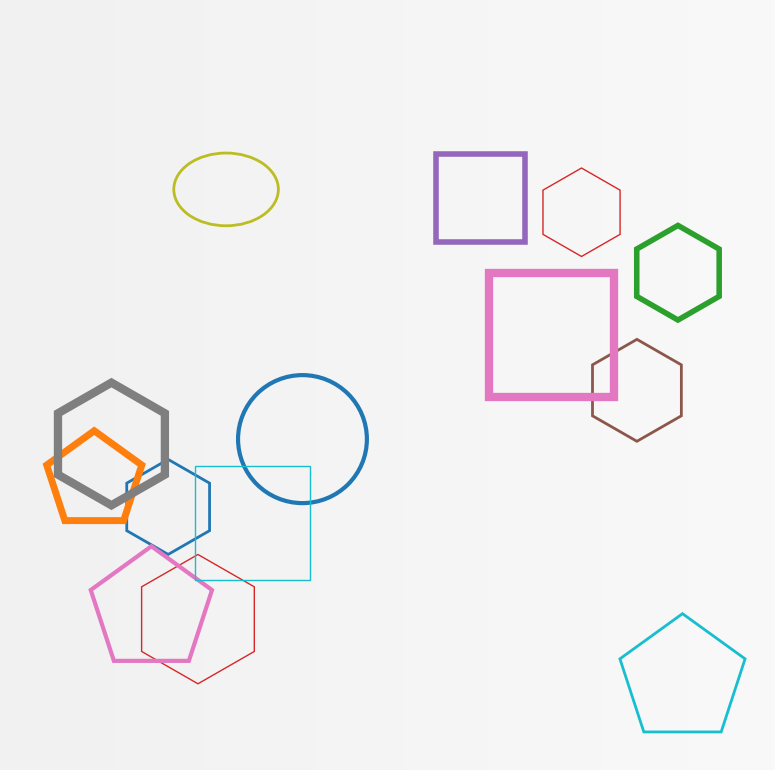[{"shape": "hexagon", "thickness": 1, "radius": 0.31, "center": [0.217, 0.342]}, {"shape": "circle", "thickness": 1.5, "radius": 0.42, "center": [0.39, 0.43]}, {"shape": "pentagon", "thickness": 2.5, "radius": 0.32, "center": [0.122, 0.376]}, {"shape": "hexagon", "thickness": 2, "radius": 0.31, "center": [0.875, 0.646]}, {"shape": "hexagon", "thickness": 0.5, "radius": 0.29, "center": [0.75, 0.724]}, {"shape": "hexagon", "thickness": 0.5, "radius": 0.42, "center": [0.255, 0.196]}, {"shape": "square", "thickness": 2, "radius": 0.29, "center": [0.62, 0.743]}, {"shape": "hexagon", "thickness": 1, "radius": 0.33, "center": [0.822, 0.493]}, {"shape": "pentagon", "thickness": 1.5, "radius": 0.41, "center": [0.195, 0.208]}, {"shape": "square", "thickness": 3, "radius": 0.4, "center": [0.712, 0.565]}, {"shape": "hexagon", "thickness": 3, "radius": 0.4, "center": [0.144, 0.423]}, {"shape": "oval", "thickness": 1, "radius": 0.34, "center": [0.292, 0.754]}, {"shape": "pentagon", "thickness": 1, "radius": 0.42, "center": [0.881, 0.118]}, {"shape": "square", "thickness": 0.5, "radius": 0.37, "center": [0.325, 0.32]}]